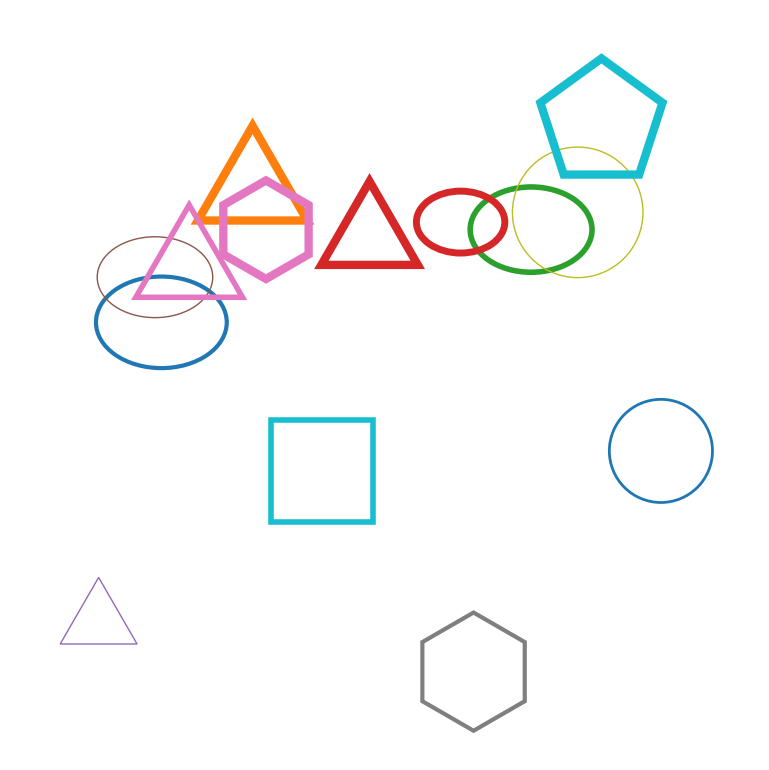[{"shape": "oval", "thickness": 1.5, "radius": 0.42, "center": [0.21, 0.581]}, {"shape": "circle", "thickness": 1, "radius": 0.33, "center": [0.858, 0.414]}, {"shape": "triangle", "thickness": 3, "radius": 0.41, "center": [0.328, 0.755]}, {"shape": "oval", "thickness": 2, "radius": 0.4, "center": [0.69, 0.702]}, {"shape": "oval", "thickness": 2.5, "radius": 0.29, "center": [0.598, 0.712]}, {"shape": "triangle", "thickness": 3, "radius": 0.36, "center": [0.48, 0.692]}, {"shape": "triangle", "thickness": 0.5, "radius": 0.29, "center": [0.128, 0.192]}, {"shape": "oval", "thickness": 0.5, "radius": 0.38, "center": [0.201, 0.64]}, {"shape": "triangle", "thickness": 2, "radius": 0.4, "center": [0.246, 0.654]}, {"shape": "hexagon", "thickness": 3, "radius": 0.32, "center": [0.345, 0.702]}, {"shape": "hexagon", "thickness": 1.5, "radius": 0.38, "center": [0.615, 0.128]}, {"shape": "circle", "thickness": 0.5, "radius": 0.42, "center": [0.75, 0.724]}, {"shape": "square", "thickness": 2, "radius": 0.33, "center": [0.418, 0.388]}, {"shape": "pentagon", "thickness": 3, "radius": 0.42, "center": [0.781, 0.841]}]